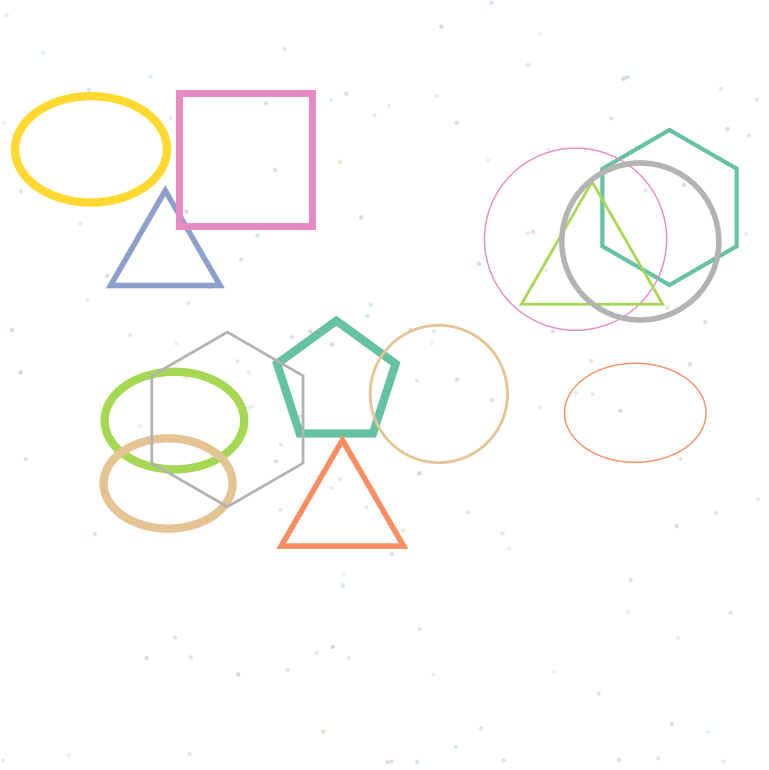[{"shape": "hexagon", "thickness": 1.5, "radius": 0.5, "center": [0.869, 0.731]}, {"shape": "pentagon", "thickness": 3, "radius": 0.4, "center": [0.437, 0.503]}, {"shape": "triangle", "thickness": 2, "radius": 0.46, "center": [0.445, 0.337]}, {"shape": "oval", "thickness": 0.5, "radius": 0.46, "center": [0.825, 0.464]}, {"shape": "triangle", "thickness": 2, "radius": 0.41, "center": [0.215, 0.67]}, {"shape": "square", "thickness": 2.5, "radius": 0.43, "center": [0.319, 0.793]}, {"shape": "circle", "thickness": 0.5, "radius": 0.59, "center": [0.747, 0.689]}, {"shape": "oval", "thickness": 3, "radius": 0.45, "center": [0.226, 0.454]}, {"shape": "triangle", "thickness": 1, "radius": 0.53, "center": [0.769, 0.658]}, {"shape": "oval", "thickness": 3, "radius": 0.49, "center": [0.118, 0.806]}, {"shape": "circle", "thickness": 1, "radius": 0.45, "center": [0.57, 0.488]}, {"shape": "oval", "thickness": 3, "radius": 0.42, "center": [0.218, 0.372]}, {"shape": "circle", "thickness": 2, "radius": 0.51, "center": [0.832, 0.686]}, {"shape": "hexagon", "thickness": 1, "radius": 0.57, "center": [0.295, 0.455]}]